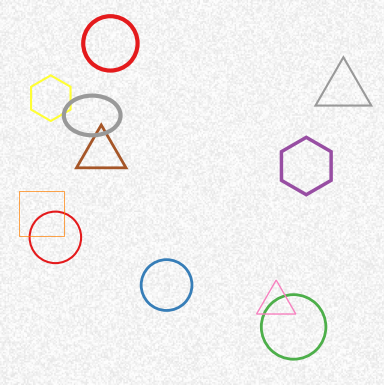[{"shape": "circle", "thickness": 3, "radius": 0.35, "center": [0.287, 0.887]}, {"shape": "circle", "thickness": 1.5, "radius": 0.33, "center": [0.144, 0.383]}, {"shape": "circle", "thickness": 2, "radius": 0.33, "center": [0.433, 0.26]}, {"shape": "circle", "thickness": 2, "radius": 0.42, "center": [0.763, 0.151]}, {"shape": "hexagon", "thickness": 2.5, "radius": 0.37, "center": [0.796, 0.569]}, {"shape": "square", "thickness": 0.5, "radius": 0.29, "center": [0.108, 0.445]}, {"shape": "hexagon", "thickness": 1.5, "radius": 0.3, "center": [0.132, 0.745]}, {"shape": "triangle", "thickness": 2, "radius": 0.37, "center": [0.263, 0.601]}, {"shape": "triangle", "thickness": 1, "radius": 0.29, "center": [0.717, 0.214]}, {"shape": "oval", "thickness": 3, "radius": 0.37, "center": [0.239, 0.7]}, {"shape": "triangle", "thickness": 1.5, "radius": 0.42, "center": [0.892, 0.768]}]